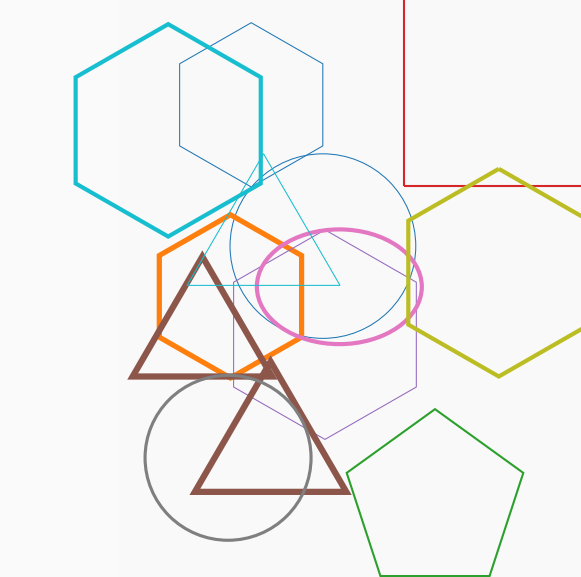[{"shape": "hexagon", "thickness": 0.5, "radius": 0.71, "center": [0.432, 0.818]}, {"shape": "circle", "thickness": 0.5, "radius": 0.8, "center": [0.556, 0.573]}, {"shape": "hexagon", "thickness": 2.5, "radius": 0.71, "center": [0.396, 0.486]}, {"shape": "pentagon", "thickness": 1, "radius": 0.8, "center": [0.748, 0.131]}, {"shape": "square", "thickness": 1, "radius": 0.99, "center": [0.893, 0.876]}, {"shape": "hexagon", "thickness": 0.5, "radius": 0.91, "center": [0.559, 0.42]}, {"shape": "triangle", "thickness": 3, "radius": 0.75, "center": [0.466, 0.223]}, {"shape": "triangle", "thickness": 3, "radius": 0.69, "center": [0.348, 0.416]}, {"shape": "oval", "thickness": 2, "radius": 0.71, "center": [0.584, 0.503]}, {"shape": "circle", "thickness": 1.5, "radius": 0.71, "center": [0.392, 0.206]}, {"shape": "hexagon", "thickness": 2, "radius": 0.9, "center": [0.858, 0.527]}, {"shape": "hexagon", "thickness": 2, "radius": 0.92, "center": [0.289, 0.773]}, {"shape": "triangle", "thickness": 0.5, "radius": 0.76, "center": [0.453, 0.581]}]